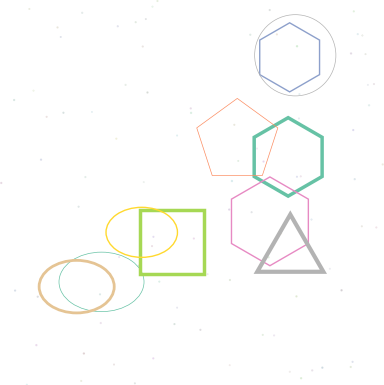[{"shape": "oval", "thickness": 0.5, "radius": 0.55, "center": [0.264, 0.268]}, {"shape": "hexagon", "thickness": 2.5, "radius": 0.51, "center": [0.748, 0.592]}, {"shape": "pentagon", "thickness": 0.5, "radius": 0.55, "center": [0.616, 0.634]}, {"shape": "hexagon", "thickness": 1, "radius": 0.45, "center": [0.752, 0.851]}, {"shape": "hexagon", "thickness": 1, "radius": 0.58, "center": [0.701, 0.425]}, {"shape": "square", "thickness": 2.5, "radius": 0.42, "center": [0.448, 0.371]}, {"shape": "oval", "thickness": 1, "radius": 0.46, "center": [0.368, 0.397]}, {"shape": "oval", "thickness": 2, "radius": 0.49, "center": [0.199, 0.255]}, {"shape": "triangle", "thickness": 3, "radius": 0.5, "center": [0.754, 0.344]}, {"shape": "circle", "thickness": 0.5, "radius": 0.53, "center": [0.767, 0.856]}]